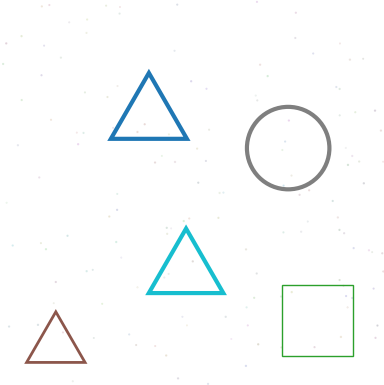[{"shape": "triangle", "thickness": 3, "radius": 0.57, "center": [0.387, 0.696]}, {"shape": "square", "thickness": 1, "radius": 0.46, "center": [0.826, 0.166]}, {"shape": "triangle", "thickness": 2, "radius": 0.44, "center": [0.145, 0.102]}, {"shape": "circle", "thickness": 3, "radius": 0.54, "center": [0.748, 0.615]}, {"shape": "triangle", "thickness": 3, "radius": 0.56, "center": [0.483, 0.295]}]